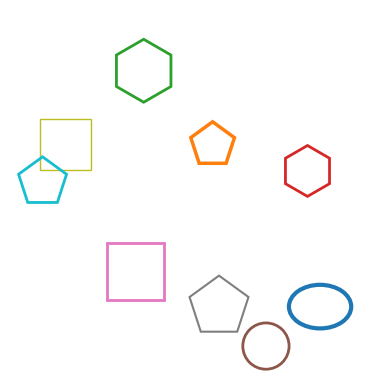[{"shape": "oval", "thickness": 3, "radius": 0.4, "center": [0.831, 0.204]}, {"shape": "pentagon", "thickness": 2.5, "radius": 0.3, "center": [0.552, 0.624]}, {"shape": "hexagon", "thickness": 2, "radius": 0.41, "center": [0.373, 0.816]}, {"shape": "hexagon", "thickness": 2, "radius": 0.33, "center": [0.799, 0.556]}, {"shape": "circle", "thickness": 2, "radius": 0.3, "center": [0.691, 0.101]}, {"shape": "square", "thickness": 2, "radius": 0.37, "center": [0.352, 0.295]}, {"shape": "pentagon", "thickness": 1.5, "radius": 0.4, "center": [0.569, 0.204]}, {"shape": "square", "thickness": 1, "radius": 0.34, "center": [0.17, 0.625]}, {"shape": "pentagon", "thickness": 2, "radius": 0.33, "center": [0.111, 0.527]}]